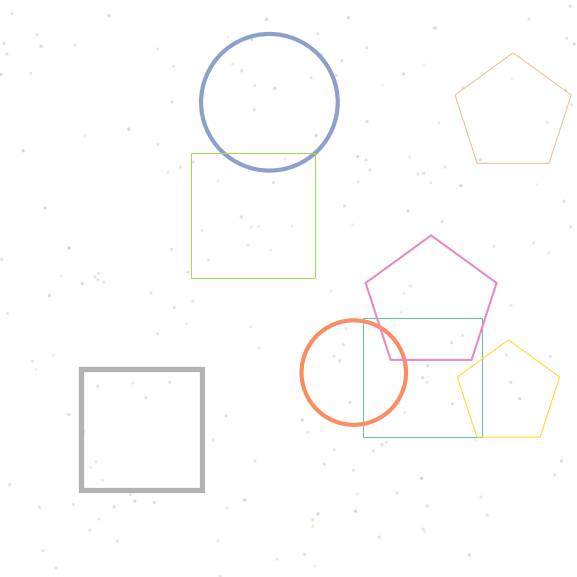[{"shape": "square", "thickness": 0.5, "radius": 0.52, "center": [0.732, 0.345]}, {"shape": "circle", "thickness": 2, "radius": 0.45, "center": [0.613, 0.354]}, {"shape": "circle", "thickness": 2, "radius": 0.59, "center": [0.466, 0.822]}, {"shape": "pentagon", "thickness": 1, "radius": 0.6, "center": [0.747, 0.472]}, {"shape": "square", "thickness": 0.5, "radius": 0.54, "center": [0.438, 0.626]}, {"shape": "pentagon", "thickness": 0.5, "radius": 0.47, "center": [0.88, 0.317]}, {"shape": "pentagon", "thickness": 0.5, "radius": 0.53, "center": [0.888, 0.802]}, {"shape": "square", "thickness": 2.5, "radius": 0.53, "center": [0.245, 0.255]}]